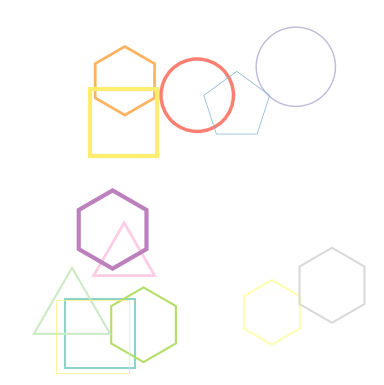[{"shape": "square", "thickness": 1.5, "radius": 0.45, "center": [0.26, 0.134]}, {"shape": "hexagon", "thickness": 1.5, "radius": 0.42, "center": [0.706, 0.189]}, {"shape": "circle", "thickness": 1, "radius": 0.51, "center": [0.768, 0.827]}, {"shape": "circle", "thickness": 2.5, "radius": 0.47, "center": [0.512, 0.753]}, {"shape": "pentagon", "thickness": 0.5, "radius": 0.45, "center": [0.615, 0.725]}, {"shape": "hexagon", "thickness": 2, "radius": 0.45, "center": [0.324, 0.79]}, {"shape": "hexagon", "thickness": 1.5, "radius": 0.48, "center": [0.373, 0.156]}, {"shape": "triangle", "thickness": 2, "radius": 0.46, "center": [0.322, 0.33]}, {"shape": "hexagon", "thickness": 1.5, "radius": 0.49, "center": [0.862, 0.259]}, {"shape": "hexagon", "thickness": 3, "radius": 0.51, "center": [0.293, 0.404]}, {"shape": "triangle", "thickness": 1.5, "radius": 0.57, "center": [0.187, 0.19]}, {"shape": "square", "thickness": 0.5, "radius": 0.48, "center": [0.24, 0.126]}, {"shape": "square", "thickness": 3, "radius": 0.44, "center": [0.32, 0.682]}]